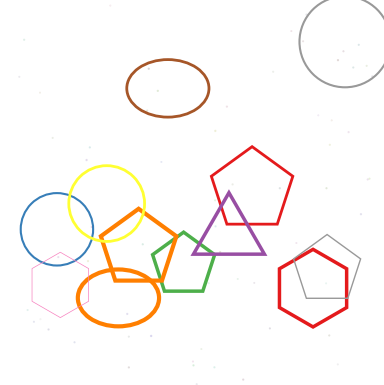[{"shape": "pentagon", "thickness": 2, "radius": 0.56, "center": [0.655, 0.508]}, {"shape": "hexagon", "thickness": 2.5, "radius": 0.5, "center": [0.813, 0.252]}, {"shape": "circle", "thickness": 1.5, "radius": 0.47, "center": [0.148, 0.404]}, {"shape": "pentagon", "thickness": 2.5, "radius": 0.42, "center": [0.477, 0.312]}, {"shape": "triangle", "thickness": 2.5, "radius": 0.53, "center": [0.595, 0.393]}, {"shape": "oval", "thickness": 3, "radius": 0.53, "center": [0.308, 0.226]}, {"shape": "pentagon", "thickness": 3, "radius": 0.52, "center": [0.36, 0.355]}, {"shape": "circle", "thickness": 2, "radius": 0.49, "center": [0.277, 0.471]}, {"shape": "oval", "thickness": 2, "radius": 0.53, "center": [0.436, 0.771]}, {"shape": "hexagon", "thickness": 0.5, "radius": 0.42, "center": [0.157, 0.26]}, {"shape": "circle", "thickness": 1.5, "radius": 0.59, "center": [0.896, 0.892]}, {"shape": "pentagon", "thickness": 1, "radius": 0.46, "center": [0.85, 0.299]}]